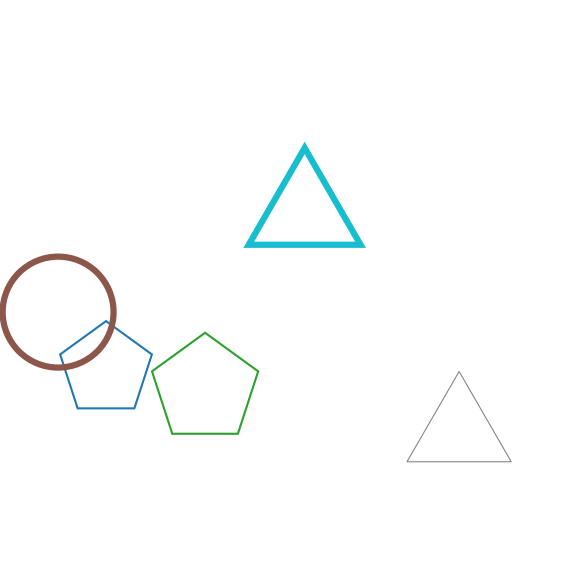[{"shape": "pentagon", "thickness": 1, "radius": 0.42, "center": [0.184, 0.36]}, {"shape": "pentagon", "thickness": 1, "radius": 0.48, "center": [0.355, 0.326]}, {"shape": "circle", "thickness": 3, "radius": 0.48, "center": [0.101, 0.459]}, {"shape": "triangle", "thickness": 0.5, "radius": 0.52, "center": [0.795, 0.252]}, {"shape": "triangle", "thickness": 3, "radius": 0.56, "center": [0.528, 0.631]}]